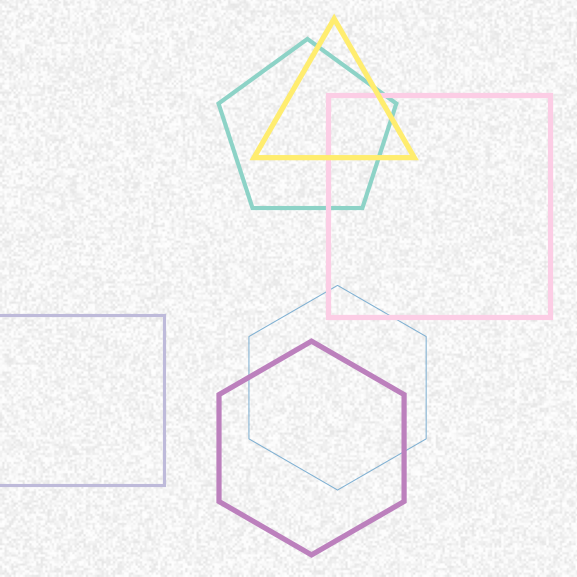[{"shape": "pentagon", "thickness": 2, "radius": 0.81, "center": [0.532, 0.77]}, {"shape": "square", "thickness": 1.5, "radius": 0.73, "center": [0.138, 0.306]}, {"shape": "hexagon", "thickness": 0.5, "radius": 0.89, "center": [0.584, 0.328]}, {"shape": "square", "thickness": 2.5, "radius": 0.96, "center": [0.761, 0.643]}, {"shape": "hexagon", "thickness": 2.5, "radius": 0.93, "center": [0.539, 0.223]}, {"shape": "triangle", "thickness": 2.5, "radius": 0.8, "center": [0.579, 0.806]}]